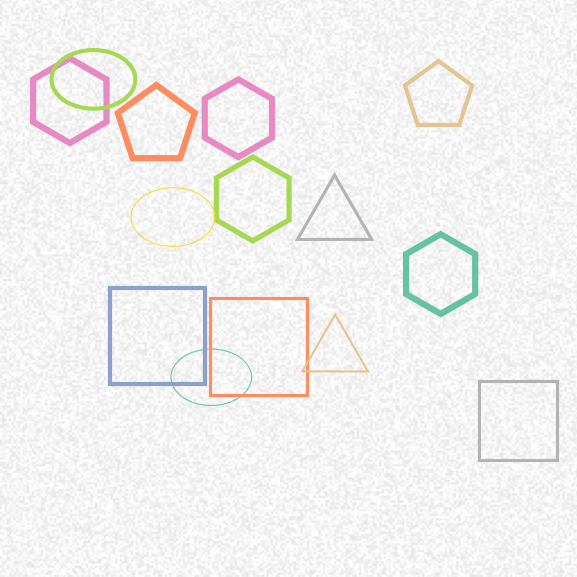[{"shape": "hexagon", "thickness": 3, "radius": 0.35, "center": [0.763, 0.525]}, {"shape": "oval", "thickness": 0.5, "radius": 0.35, "center": [0.366, 0.346]}, {"shape": "square", "thickness": 1.5, "radius": 0.42, "center": [0.447, 0.399]}, {"shape": "pentagon", "thickness": 3, "radius": 0.35, "center": [0.271, 0.782]}, {"shape": "square", "thickness": 2, "radius": 0.41, "center": [0.273, 0.417]}, {"shape": "hexagon", "thickness": 3, "radius": 0.34, "center": [0.413, 0.794]}, {"shape": "hexagon", "thickness": 3, "radius": 0.37, "center": [0.121, 0.825]}, {"shape": "hexagon", "thickness": 2.5, "radius": 0.36, "center": [0.438, 0.655]}, {"shape": "oval", "thickness": 2, "radius": 0.36, "center": [0.162, 0.862]}, {"shape": "oval", "thickness": 0.5, "radius": 0.36, "center": [0.299, 0.623]}, {"shape": "triangle", "thickness": 1, "radius": 0.33, "center": [0.58, 0.389]}, {"shape": "pentagon", "thickness": 2, "radius": 0.31, "center": [0.759, 0.832]}, {"shape": "triangle", "thickness": 1.5, "radius": 0.37, "center": [0.579, 0.622]}, {"shape": "square", "thickness": 1.5, "radius": 0.34, "center": [0.897, 0.271]}]